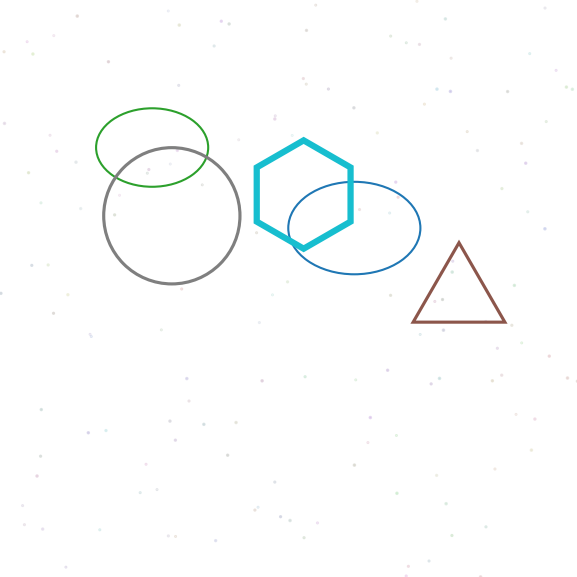[{"shape": "oval", "thickness": 1, "radius": 0.57, "center": [0.614, 0.604]}, {"shape": "oval", "thickness": 1, "radius": 0.49, "center": [0.263, 0.744]}, {"shape": "triangle", "thickness": 1.5, "radius": 0.46, "center": [0.795, 0.487]}, {"shape": "circle", "thickness": 1.5, "radius": 0.59, "center": [0.298, 0.625]}, {"shape": "hexagon", "thickness": 3, "radius": 0.47, "center": [0.526, 0.662]}]